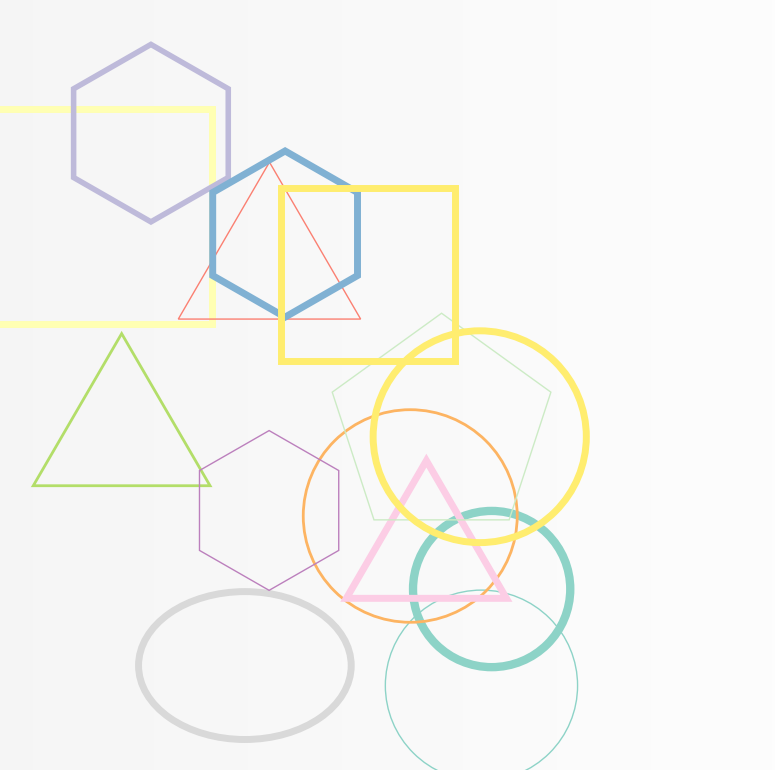[{"shape": "circle", "thickness": 3, "radius": 0.51, "center": [0.634, 0.235]}, {"shape": "circle", "thickness": 0.5, "radius": 0.62, "center": [0.621, 0.11]}, {"shape": "square", "thickness": 2.5, "radius": 0.7, "center": [0.135, 0.719]}, {"shape": "hexagon", "thickness": 2, "radius": 0.58, "center": [0.195, 0.827]}, {"shape": "triangle", "thickness": 0.5, "radius": 0.68, "center": [0.348, 0.654]}, {"shape": "hexagon", "thickness": 2.5, "radius": 0.54, "center": [0.368, 0.696]}, {"shape": "circle", "thickness": 1, "radius": 0.69, "center": [0.529, 0.33]}, {"shape": "triangle", "thickness": 1, "radius": 0.66, "center": [0.157, 0.435]}, {"shape": "triangle", "thickness": 2.5, "radius": 0.6, "center": [0.55, 0.283]}, {"shape": "oval", "thickness": 2.5, "radius": 0.69, "center": [0.316, 0.136]}, {"shape": "hexagon", "thickness": 0.5, "radius": 0.52, "center": [0.347, 0.337]}, {"shape": "pentagon", "thickness": 0.5, "radius": 0.74, "center": [0.57, 0.445]}, {"shape": "square", "thickness": 2.5, "radius": 0.56, "center": [0.475, 0.644]}, {"shape": "circle", "thickness": 2.5, "radius": 0.69, "center": [0.619, 0.433]}]